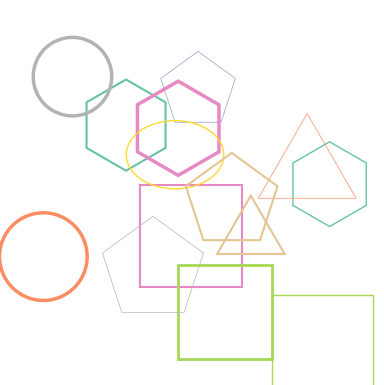[{"shape": "hexagon", "thickness": 1, "radius": 0.55, "center": [0.856, 0.522]}, {"shape": "hexagon", "thickness": 1.5, "radius": 0.59, "center": [0.327, 0.675]}, {"shape": "circle", "thickness": 2.5, "radius": 0.57, "center": [0.113, 0.333]}, {"shape": "triangle", "thickness": 0.5, "radius": 0.73, "center": [0.798, 0.558]}, {"shape": "pentagon", "thickness": 0.5, "radius": 0.51, "center": [0.514, 0.765]}, {"shape": "hexagon", "thickness": 2.5, "radius": 0.61, "center": [0.463, 0.667]}, {"shape": "square", "thickness": 1.5, "radius": 0.66, "center": [0.496, 0.388]}, {"shape": "square", "thickness": 2, "radius": 0.61, "center": [0.585, 0.19]}, {"shape": "square", "thickness": 1, "radius": 0.65, "center": [0.838, 0.104]}, {"shape": "oval", "thickness": 1, "radius": 0.63, "center": [0.455, 0.598]}, {"shape": "pentagon", "thickness": 1.5, "radius": 0.63, "center": [0.602, 0.478]}, {"shape": "triangle", "thickness": 1.5, "radius": 0.51, "center": [0.652, 0.391]}, {"shape": "pentagon", "thickness": 0.5, "radius": 0.69, "center": [0.397, 0.3]}, {"shape": "circle", "thickness": 2.5, "radius": 0.51, "center": [0.188, 0.801]}]